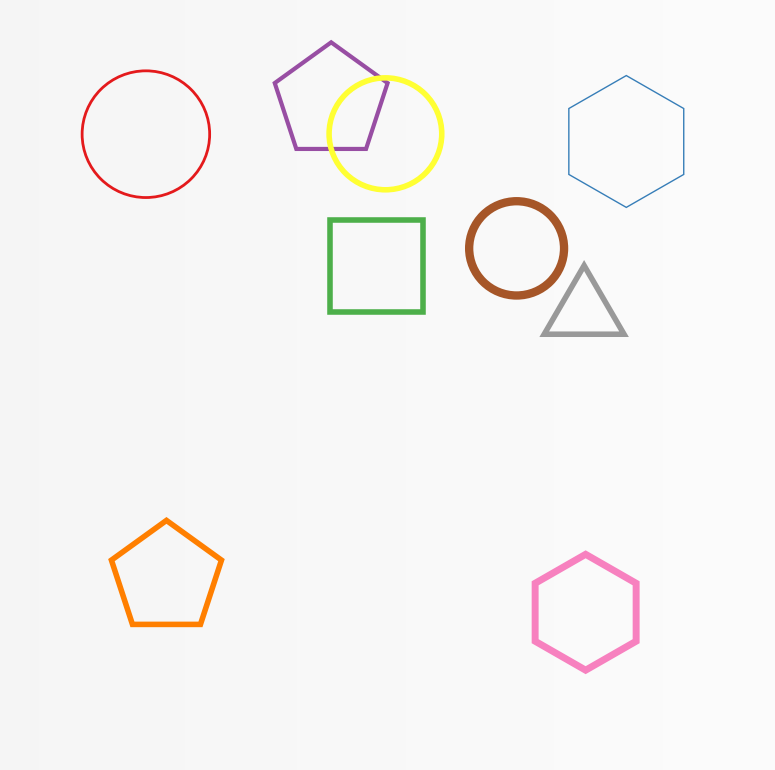[{"shape": "circle", "thickness": 1, "radius": 0.41, "center": [0.188, 0.826]}, {"shape": "hexagon", "thickness": 0.5, "radius": 0.43, "center": [0.808, 0.816]}, {"shape": "square", "thickness": 2, "radius": 0.3, "center": [0.486, 0.655]}, {"shape": "pentagon", "thickness": 1.5, "radius": 0.38, "center": [0.427, 0.868]}, {"shape": "pentagon", "thickness": 2, "radius": 0.37, "center": [0.215, 0.249]}, {"shape": "circle", "thickness": 2, "radius": 0.36, "center": [0.497, 0.826]}, {"shape": "circle", "thickness": 3, "radius": 0.31, "center": [0.667, 0.677]}, {"shape": "hexagon", "thickness": 2.5, "radius": 0.38, "center": [0.756, 0.205]}, {"shape": "triangle", "thickness": 2, "radius": 0.3, "center": [0.754, 0.596]}]